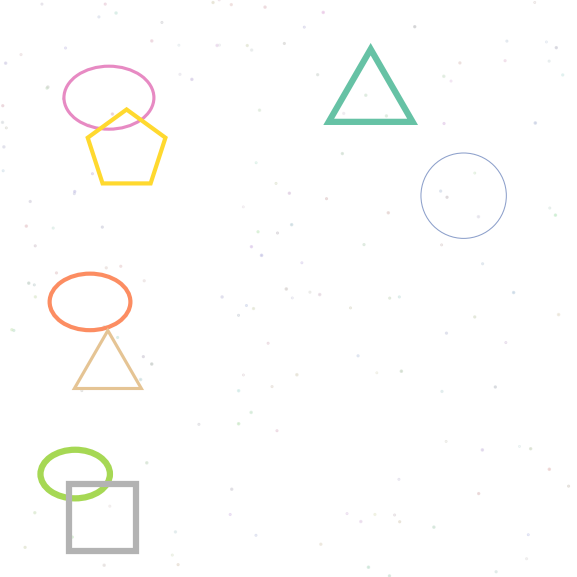[{"shape": "triangle", "thickness": 3, "radius": 0.42, "center": [0.642, 0.83]}, {"shape": "oval", "thickness": 2, "radius": 0.35, "center": [0.156, 0.476]}, {"shape": "circle", "thickness": 0.5, "radius": 0.37, "center": [0.803, 0.66]}, {"shape": "oval", "thickness": 1.5, "radius": 0.39, "center": [0.189, 0.83]}, {"shape": "oval", "thickness": 3, "radius": 0.3, "center": [0.13, 0.178]}, {"shape": "pentagon", "thickness": 2, "radius": 0.35, "center": [0.219, 0.739]}, {"shape": "triangle", "thickness": 1.5, "radius": 0.33, "center": [0.187, 0.36]}, {"shape": "square", "thickness": 3, "radius": 0.29, "center": [0.177, 0.102]}]